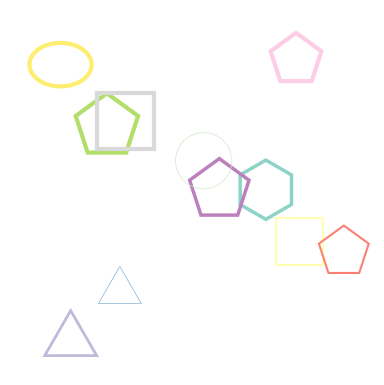[{"shape": "hexagon", "thickness": 2.5, "radius": 0.38, "center": [0.69, 0.507]}, {"shape": "square", "thickness": 1.5, "radius": 0.31, "center": [0.778, 0.373]}, {"shape": "triangle", "thickness": 2, "radius": 0.39, "center": [0.184, 0.115]}, {"shape": "pentagon", "thickness": 1.5, "radius": 0.34, "center": [0.893, 0.346]}, {"shape": "triangle", "thickness": 0.5, "radius": 0.32, "center": [0.311, 0.244]}, {"shape": "pentagon", "thickness": 3, "radius": 0.43, "center": [0.278, 0.672]}, {"shape": "pentagon", "thickness": 3, "radius": 0.35, "center": [0.769, 0.845]}, {"shape": "square", "thickness": 3, "radius": 0.36, "center": [0.326, 0.686]}, {"shape": "pentagon", "thickness": 2.5, "radius": 0.41, "center": [0.57, 0.507]}, {"shape": "circle", "thickness": 0.5, "radius": 0.37, "center": [0.529, 0.582]}, {"shape": "oval", "thickness": 3, "radius": 0.4, "center": [0.157, 0.832]}]